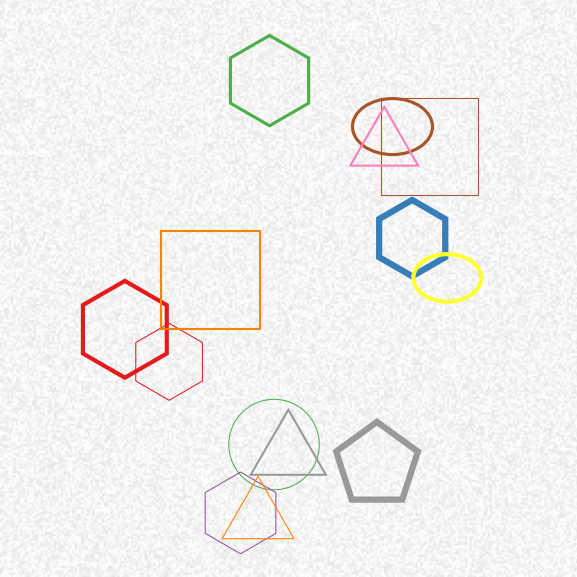[{"shape": "hexagon", "thickness": 2, "radius": 0.42, "center": [0.216, 0.429]}, {"shape": "hexagon", "thickness": 0.5, "radius": 0.33, "center": [0.293, 0.373]}, {"shape": "hexagon", "thickness": 3, "radius": 0.33, "center": [0.714, 0.587]}, {"shape": "hexagon", "thickness": 1.5, "radius": 0.39, "center": [0.467, 0.86]}, {"shape": "circle", "thickness": 0.5, "radius": 0.39, "center": [0.475, 0.229]}, {"shape": "hexagon", "thickness": 0.5, "radius": 0.35, "center": [0.416, 0.111]}, {"shape": "square", "thickness": 1, "radius": 0.43, "center": [0.365, 0.514]}, {"shape": "triangle", "thickness": 0.5, "radius": 0.36, "center": [0.447, 0.102]}, {"shape": "oval", "thickness": 2, "radius": 0.29, "center": [0.775, 0.518]}, {"shape": "square", "thickness": 0.5, "radius": 0.42, "center": [0.744, 0.746]}, {"shape": "oval", "thickness": 1.5, "radius": 0.35, "center": [0.68, 0.78]}, {"shape": "triangle", "thickness": 1, "radius": 0.34, "center": [0.665, 0.746]}, {"shape": "pentagon", "thickness": 3, "radius": 0.37, "center": [0.653, 0.194]}, {"shape": "triangle", "thickness": 1, "radius": 0.38, "center": [0.499, 0.214]}]